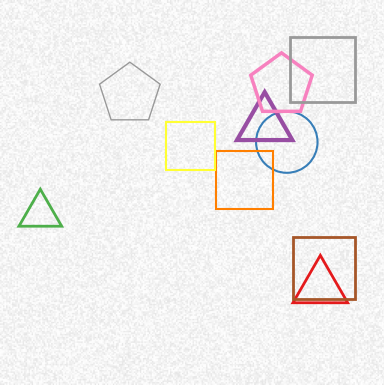[{"shape": "triangle", "thickness": 2, "radius": 0.41, "center": [0.832, 0.255]}, {"shape": "circle", "thickness": 1.5, "radius": 0.4, "center": [0.745, 0.631]}, {"shape": "triangle", "thickness": 2, "radius": 0.32, "center": [0.105, 0.444]}, {"shape": "triangle", "thickness": 3, "radius": 0.42, "center": [0.688, 0.678]}, {"shape": "square", "thickness": 1.5, "radius": 0.37, "center": [0.635, 0.533]}, {"shape": "square", "thickness": 1.5, "radius": 0.32, "center": [0.494, 0.621]}, {"shape": "square", "thickness": 2, "radius": 0.4, "center": [0.841, 0.303]}, {"shape": "pentagon", "thickness": 2.5, "radius": 0.42, "center": [0.731, 0.779]}, {"shape": "square", "thickness": 2, "radius": 0.42, "center": [0.837, 0.82]}, {"shape": "pentagon", "thickness": 1, "radius": 0.41, "center": [0.337, 0.756]}]